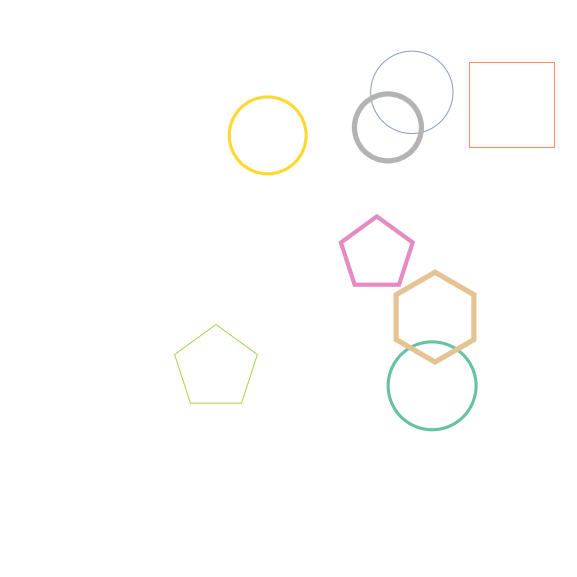[{"shape": "circle", "thickness": 1.5, "radius": 0.38, "center": [0.748, 0.331]}, {"shape": "square", "thickness": 0.5, "radius": 0.37, "center": [0.886, 0.818]}, {"shape": "circle", "thickness": 0.5, "radius": 0.36, "center": [0.713, 0.839]}, {"shape": "pentagon", "thickness": 2, "radius": 0.33, "center": [0.653, 0.559]}, {"shape": "pentagon", "thickness": 0.5, "radius": 0.38, "center": [0.374, 0.362]}, {"shape": "circle", "thickness": 1.5, "radius": 0.33, "center": [0.464, 0.765]}, {"shape": "hexagon", "thickness": 2.5, "radius": 0.39, "center": [0.753, 0.45]}, {"shape": "circle", "thickness": 2.5, "radius": 0.29, "center": [0.672, 0.779]}]